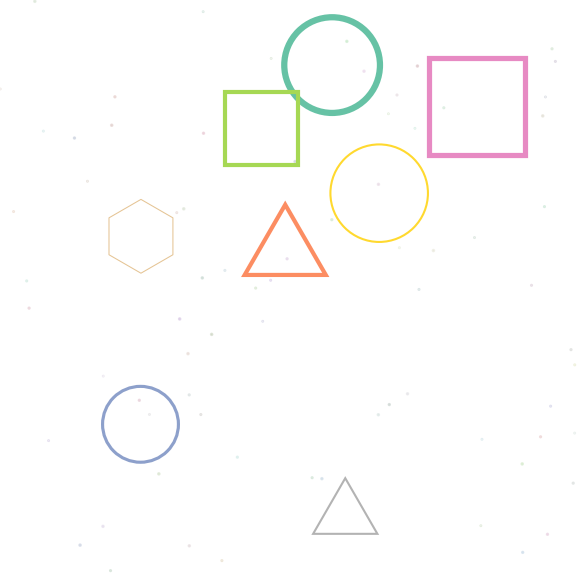[{"shape": "circle", "thickness": 3, "radius": 0.41, "center": [0.575, 0.886]}, {"shape": "triangle", "thickness": 2, "radius": 0.41, "center": [0.494, 0.564]}, {"shape": "circle", "thickness": 1.5, "radius": 0.33, "center": [0.243, 0.264]}, {"shape": "square", "thickness": 2.5, "radius": 0.42, "center": [0.826, 0.814]}, {"shape": "square", "thickness": 2, "radius": 0.31, "center": [0.453, 0.776]}, {"shape": "circle", "thickness": 1, "radius": 0.42, "center": [0.657, 0.665]}, {"shape": "hexagon", "thickness": 0.5, "radius": 0.32, "center": [0.244, 0.59]}, {"shape": "triangle", "thickness": 1, "radius": 0.32, "center": [0.598, 0.107]}]